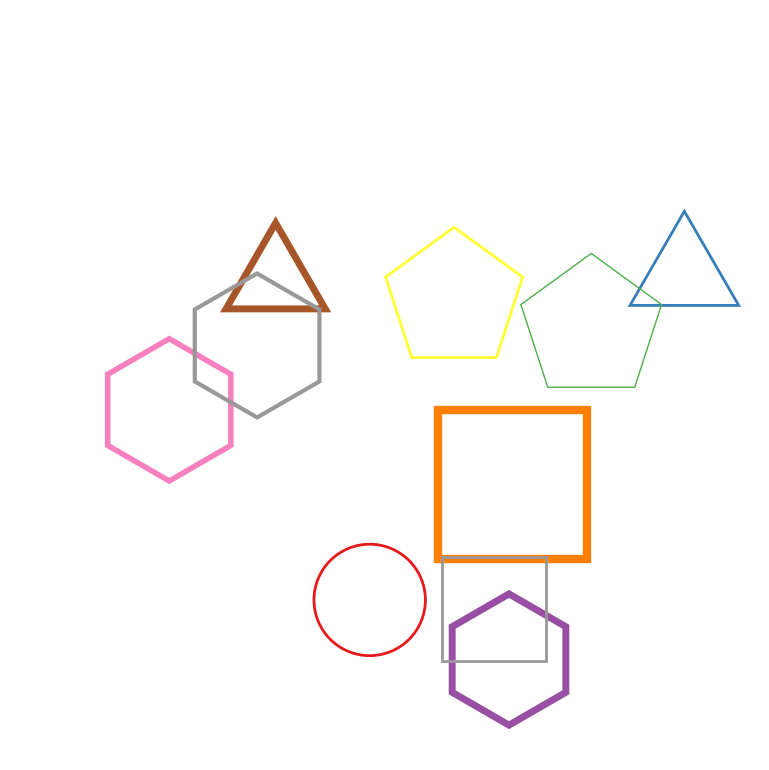[{"shape": "circle", "thickness": 1, "radius": 0.36, "center": [0.48, 0.221]}, {"shape": "triangle", "thickness": 1, "radius": 0.41, "center": [0.889, 0.644]}, {"shape": "pentagon", "thickness": 0.5, "radius": 0.48, "center": [0.768, 0.575]}, {"shape": "hexagon", "thickness": 2.5, "radius": 0.43, "center": [0.661, 0.143]}, {"shape": "square", "thickness": 3, "radius": 0.48, "center": [0.666, 0.371]}, {"shape": "pentagon", "thickness": 1, "radius": 0.47, "center": [0.59, 0.611]}, {"shape": "triangle", "thickness": 2.5, "radius": 0.37, "center": [0.358, 0.636]}, {"shape": "hexagon", "thickness": 2, "radius": 0.46, "center": [0.22, 0.468]}, {"shape": "square", "thickness": 1, "radius": 0.34, "center": [0.641, 0.209]}, {"shape": "hexagon", "thickness": 1.5, "radius": 0.47, "center": [0.334, 0.551]}]